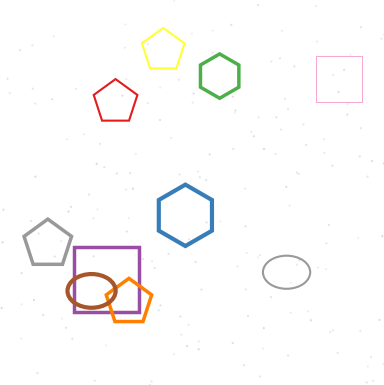[{"shape": "pentagon", "thickness": 1.5, "radius": 0.3, "center": [0.3, 0.735]}, {"shape": "hexagon", "thickness": 3, "radius": 0.4, "center": [0.481, 0.441]}, {"shape": "hexagon", "thickness": 2.5, "radius": 0.29, "center": [0.571, 0.802]}, {"shape": "square", "thickness": 2.5, "radius": 0.42, "center": [0.275, 0.274]}, {"shape": "pentagon", "thickness": 2.5, "radius": 0.31, "center": [0.335, 0.215]}, {"shape": "pentagon", "thickness": 1.5, "radius": 0.29, "center": [0.424, 0.869]}, {"shape": "oval", "thickness": 3, "radius": 0.31, "center": [0.238, 0.244]}, {"shape": "square", "thickness": 0.5, "radius": 0.3, "center": [0.88, 0.795]}, {"shape": "pentagon", "thickness": 2.5, "radius": 0.32, "center": [0.124, 0.366]}, {"shape": "oval", "thickness": 1.5, "radius": 0.31, "center": [0.744, 0.293]}]